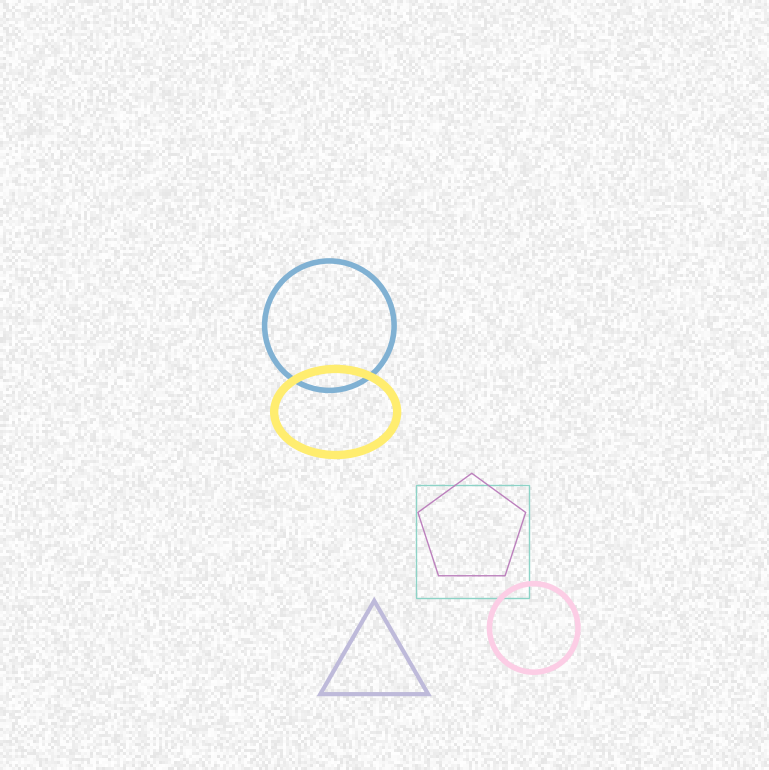[{"shape": "square", "thickness": 0.5, "radius": 0.37, "center": [0.614, 0.297]}, {"shape": "triangle", "thickness": 1.5, "radius": 0.4, "center": [0.486, 0.139]}, {"shape": "circle", "thickness": 2, "radius": 0.42, "center": [0.428, 0.577]}, {"shape": "circle", "thickness": 2, "radius": 0.29, "center": [0.693, 0.185]}, {"shape": "pentagon", "thickness": 0.5, "radius": 0.37, "center": [0.613, 0.312]}, {"shape": "oval", "thickness": 3, "radius": 0.4, "center": [0.436, 0.465]}]